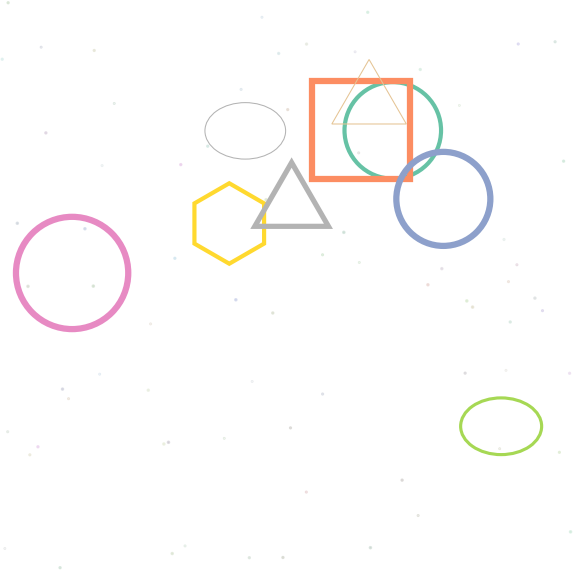[{"shape": "circle", "thickness": 2, "radius": 0.42, "center": [0.68, 0.773]}, {"shape": "square", "thickness": 3, "radius": 0.42, "center": [0.626, 0.774]}, {"shape": "circle", "thickness": 3, "radius": 0.41, "center": [0.768, 0.655]}, {"shape": "circle", "thickness": 3, "radius": 0.49, "center": [0.125, 0.526]}, {"shape": "oval", "thickness": 1.5, "radius": 0.35, "center": [0.868, 0.261]}, {"shape": "hexagon", "thickness": 2, "radius": 0.35, "center": [0.397, 0.612]}, {"shape": "triangle", "thickness": 0.5, "radius": 0.37, "center": [0.639, 0.822]}, {"shape": "triangle", "thickness": 2.5, "radius": 0.37, "center": [0.505, 0.644]}, {"shape": "oval", "thickness": 0.5, "radius": 0.35, "center": [0.425, 0.773]}]